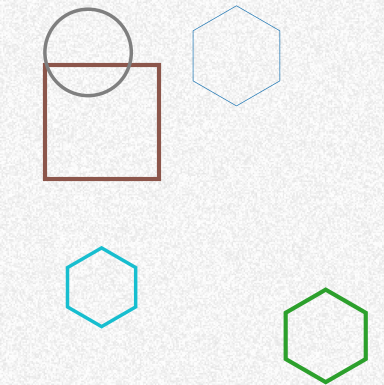[{"shape": "hexagon", "thickness": 0.5, "radius": 0.65, "center": [0.614, 0.855]}, {"shape": "hexagon", "thickness": 3, "radius": 0.6, "center": [0.846, 0.128]}, {"shape": "square", "thickness": 3, "radius": 0.74, "center": [0.265, 0.683]}, {"shape": "circle", "thickness": 2.5, "radius": 0.56, "center": [0.229, 0.864]}, {"shape": "hexagon", "thickness": 2.5, "radius": 0.51, "center": [0.264, 0.254]}]